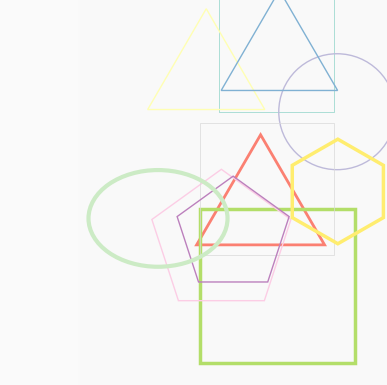[{"shape": "square", "thickness": 0.5, "radius": 0.74, "center": [0.714, 0.857]}, {"shape": "triangle", "thickness": 1, "radius": 0.87, "center": [0.532, 0.803]}, {"shape": "circle", "thickness": 1, "radius": 0.75, "center": [0.87, 0.71]}, {"shape": "triangle", "thickness": 2, "radius": 0.95, "center": [0.672, 0.459]}, {"shape": "triangle", "thickness": 1, "radius": 0.87, "center": [0.721, 0.852]}, {"shape": "square", "thickness": 2.5, "radius": 1.0, "center": [0.716, 0.257]}, {"shape": "pentagon", "thickness": 1, "radius": 0.94, "center": [0.571, 0.372]}, {"shape": "square", "thickness": 0.5, "radius": 0.86, "center": [0.688, 0.509]}, {"shape": "pentagon", "thickness": 1, "radius": 0.76, "center": [0.602, 0.391]}, {"shape": "oval", "thickness": 3, "radius": 0.9, "center": [0.408, 0.433]}, {"shape": "hexagon", "thickness": 2.5, "radius": 0.68, "center": [0.872, 0.503]}]